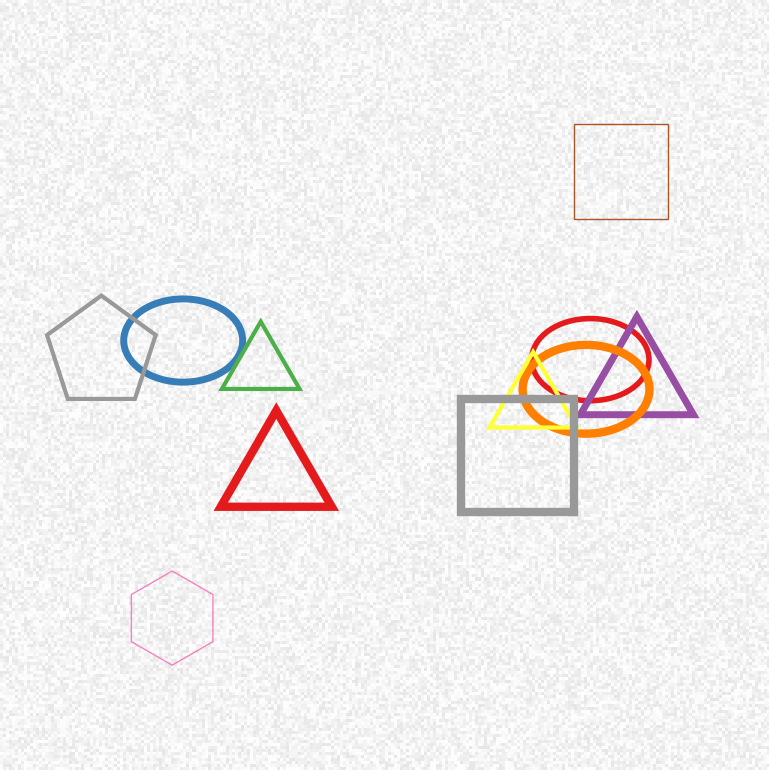[{"shape": "triangle", "thickness": 3, "radius": 0.42, "center": [0.359, 0.383]}, {"shape": "oval", "thickness": 2, "radius": 0.38, "center": [0.767, 0.533]}, {"shape": "oval", "thickness": 2.5, "radius": 0.39, "center": [0.238, 0.558]}, {"shape": "triangle", "thickness": 1.5, "radius": 0.29, "center": [0.339, 0.524]}, {"shape": "triangle", "thickness": 2.5, "radius": 0.42, "center": [0.827, 0.504]}, {"shape": "oval", "thickness": 3, "radius": 0.41, "center": [0.761, 0.494]}, {"shape": "triangle", "thickness": 1.5, "radius": 0.33, "center": [0.692, 0.477]}, {"shape": "square", "thickness": 0.5, "radius": 0.31, "center": [0.807, 0.777]}, {"shape": "hexagon", "thickness": 0.5, "radius": 0.31, "center": [0.224, 0.197]}, {"shape": "square", "thickness": 3, "radius": 0.37, "center": [0.672, 0.408]}, {"shape": "pentagon", "thickness": 1.5, "radius": 0.37, "center": [0.132, 0.542]}]